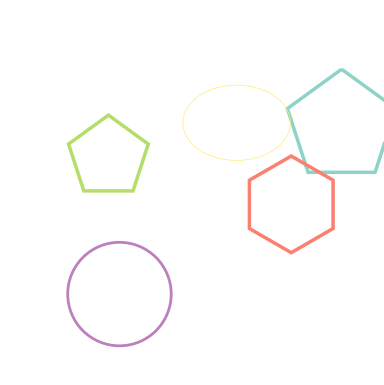[{"shape": "pentagon", "thickness": 2.5, "radius": 0.74, "center": [0.887, 0.672]}, {"shape": "hexagon", "thickness": 2.5, "radius": 0.63, "center": [0.756, 0.469]}, {"shape": "pentagon", "thickness": 2.5, "radius": 0.54, "center": [0.282, 0.592]}, {"shape": "circle", "thickness": 2, "radius": 0.67, "center": [0.31, 0.236]}, {"shape": "oval", "thickness": 0.5, "radius": 0.7, "center": [0.615, 0.681]}]